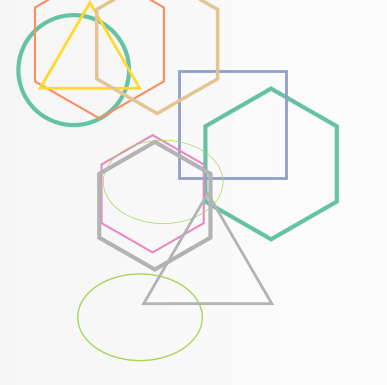[{"shape": "circle", "thickness": 3, "radius": 0.71, "center": [0.19, 0.818]}, {"shape": "hexagon", "thickness": 3, "radius": 0.98, "center": [0.7, 0.574]}, {"shape": "hexagon", "thickness": 1.5, "radius": 0.96, "center": [0.257, 0.885]}, {"shape": "square", "thickness": 2, "radius": 0.69, "center": [0.6, 0.678]}, {"shape": "hexagon", "thickness": 1.5, "radius": 0.76, "center": [0.394, 0.497]}, {"shape": "oval", "thickness": 0.5, "radius": 0.77, "center": [0.421, 0.527]}, {"shape": "oval", "thickness": 1, "radius": 0.8, "center": [0.361, 0.176]}, {"shape": "triangle", "thickness": 2, "radius": 0.74, "center": [0.232, 0.845]}, {"shape": "hexagon", "thickness": 2.5, "radius": 0.9, "center": [0.406, 0.885]}, {"shape": "triangle", "thickness": 2, "radius": 0.95, "center": [0.536, 0.307]}, {"shape": "hexagon", "thickness": 3, "radius": 0.83, "center": [0.4, 0.466]}]